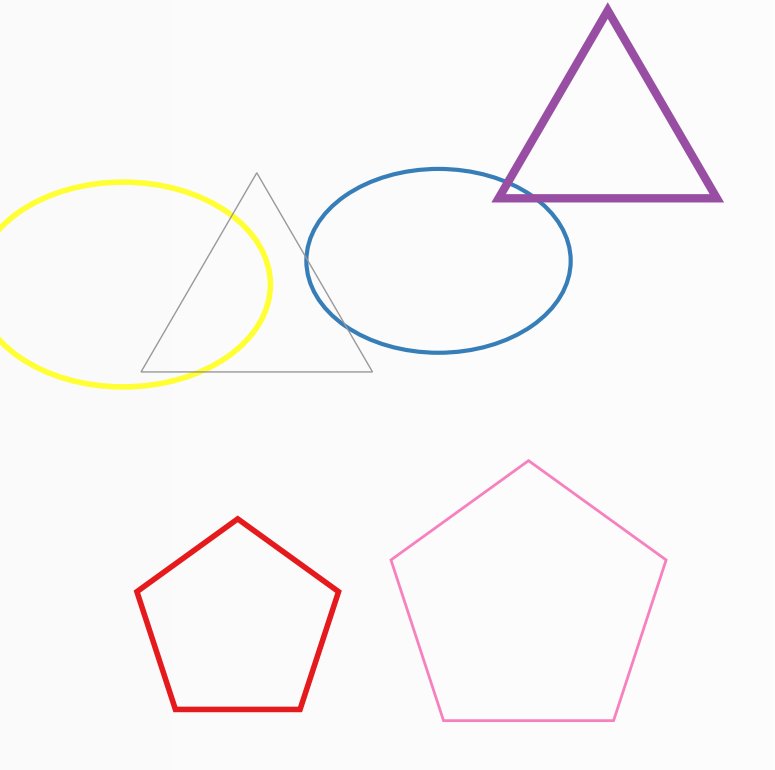[{"shape": "pentagon", "thickness": 2, "radius": 0.68, "center": [0.307, 0.189]}, {"shape": "oval", "thickness": 1.5, "radius": 0.85, "center": [0.566, 0.661]}, {"shape": "triangle", "thickness": 3, "radius": 0.81, "center": [0.784, 0.824]}, {"shape": "oval", "thickness": 2, "radius": 0.95, "center": [0.159, 0.631]}, {"shape": "pentagon", "thickness": 1, "radius": 0.93, "center": [0.682, 0.215]}, {"shape": "triangle", "thickness": 0.5, "radius": 0.86, "center": [0.331, 0.603]}]